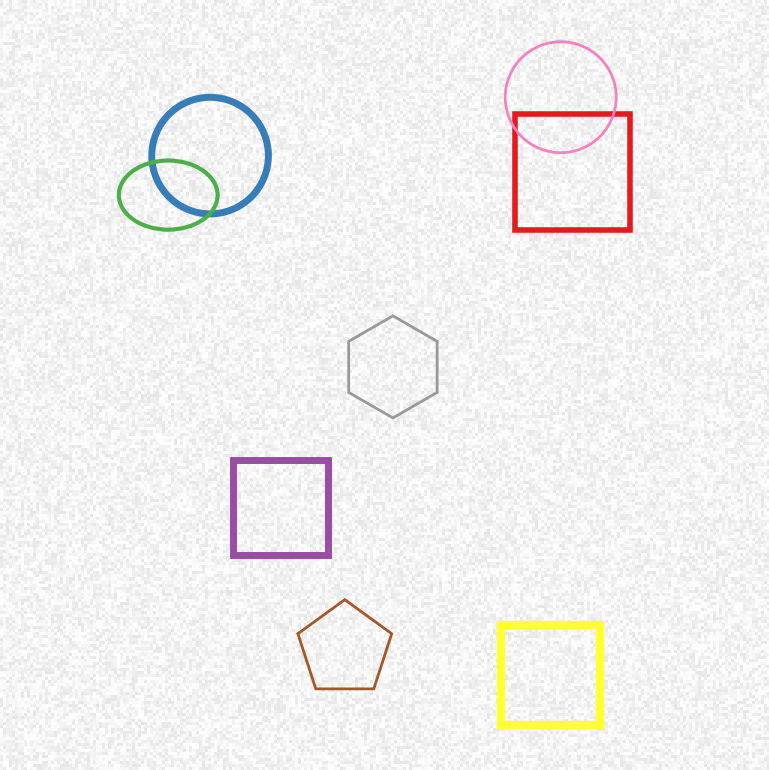[{"shape": "square", "thickness": 2, "radius": 0.37, "center": [0.743, 0.777]}, {"shape": "circle", "thickness": 2.5, "radius": 0.38, "center": [0.273, 0.798]}, {"shape": "oval", "thickness": 1.5, "radius": 0.32, "center": [0.218, 0.747]}, {"shape": "square", "thickness": 2.5, "radius": 0.31, "center": [0.365, 0.341]}, {"shape": "square", "thickness": 3, "radius": 0.32, "center": [0.715, 0.123]}, {"shape": "pentagon", "thickness": 1, "radius": 0.32, "center": [0.448, 0.157]}, {"shape": "circle", "thickness": 1, "radius": 0.36, "center": [0.728, 0.874]}, {"shape": "hexagon", "thickness": 1, "radius": 0.33, "center": [0.51, 0.524]}]